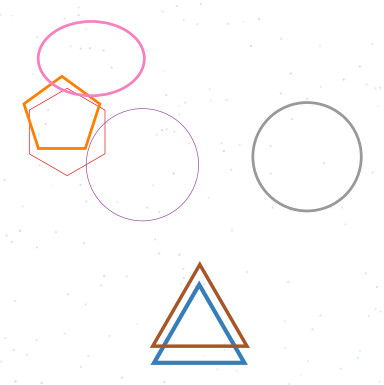[{"shape": "hexagon", "thickness": 0.5, "radius": 0.57, "center": [0.174, 0.657]}, {"shape": "triangle", "thickness": 3, "radius": 0.68, "center": [0.517, 0.125]}, {"shape": "circle", "thickness": 0.5, "radius": 0.73, "center": [0.37, 0.572]}, {"shape": "pentagon", "thickness": 2, "radius": 0.52, "center": [0.161, 0.698]}, {"shape": "triangle", "thickness": 2.5, "radius": 0.71, "center": [0.519, 0.172]}, {"shape": "oval", "thickness": 2, "radius": 0.69, "center": [0.237, 0.848]}, {"shape": "circle", "thickness": 2, "radius": 0.7, "center": [0.798, 0.593]}]